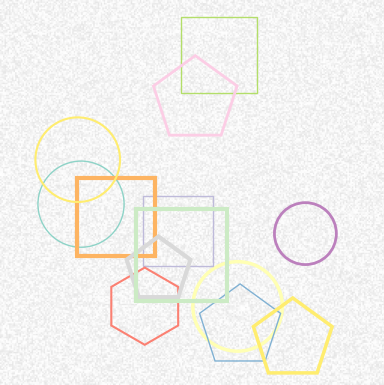[{"shape": "circle", "thickness": 1, "radius": 0.56, "center": [0.21, 0.47]}, {"shape": "circle", "thickness": 2.5, "radius": 0.58, "center": [0.617, 0.204]}, {"shape": "square", "thickness": 1, "radius": 0.45, "center": [0.463, 0.4]}, {"shape": "hexagon", "thickness": 1.5, "radius": 0.5, "center": [0.376, 0.205]}, {"shape": "pentagon", "thickness": 1, "radius": 0.55, "center": [0.624, 0.152]}, {"shape": "square", "thickness": 3, "radius": 0.5, "center": [0.302, 0.437]}, {"shape": "square", "thickness": 1, "radius": 0.49, "center": [0.568, 0.857]}, {"shape": "pentagon", "thickness": 2, "radius": 0.57, "center": [0.507, 0.741]}, {"shape": "pentagon", "thickness": 3, "radius": 0.44, "center": [0.412, 0.299]}, {"shape": "circle", "thickness": 2, "radius": 0.4, "center": [0.793, 0.393]}, {"shape": "square", "thickness": 3, "radius": 0.59, "center": [0.471, 0.338]}, {"shape": "circle", "thickness": 1.5, "radius": 0.55, "center": [0.202, 0.585]}, {"shape": "pentagon", "thickness": 2.5, "radius": 0.54, "center": [0.76, 0.118]}]